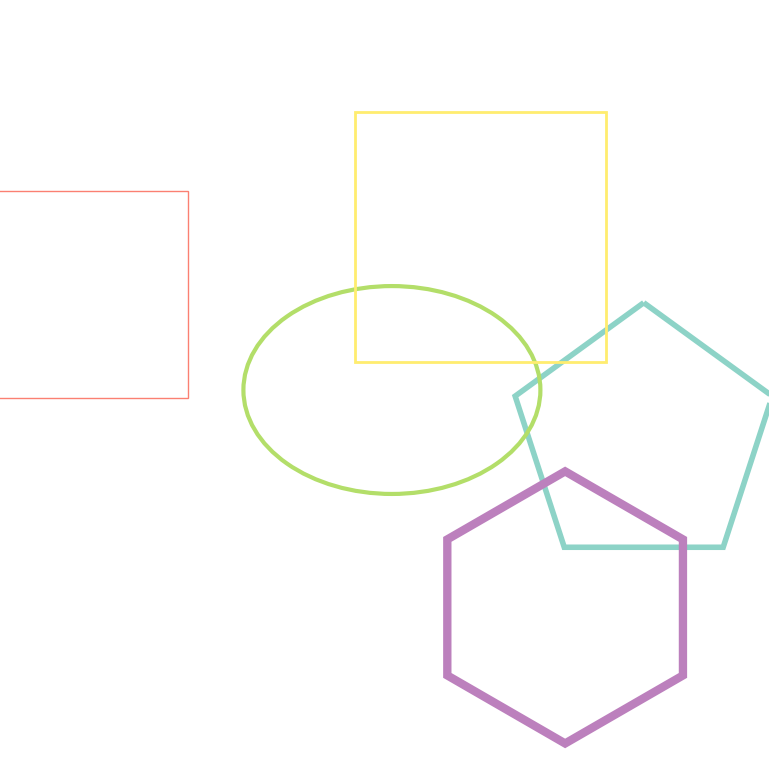[{"shape": "pentagon", "thickness": 2, "radius": 0.88, "center": [0.836, 0.431]}, {"shape": "square", "thickness": 0.5, "radius": 0.67, "center": [0.11, 0.618]}, {"shape": "oval", "thickness": 1.5, "radius": 0.96, "center": [0.509, 0.493]}, {"shape": "hexagon", "thickness": 3, "radius": 0.88, "center": [0.734, 0.211]}, {"shape": "square", "thickness": 1, "radius": 0.81, "center": [0.624, 0.692]}]